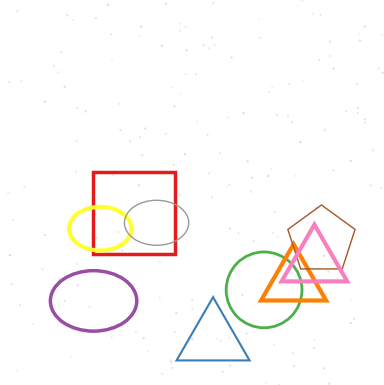[{"shape": "square", "thickness": 2.5, "radius": 0.53, "center": [0.348, 0.448]}, {"shape": "triangle", "thickness": 1.5, "radius": 0.55, "center": [0.553, 0.119]}, {"shape": "circle", "thickness": 2, "radius": 0.49, "center": [0.686, 0.247]}, {"shape": "oval", "thickness": 2.5, "radius": 0.56, "center": [0.243, 0.218]}, {"shape": "triangle", "thickness": 3, "radius": 0.49, "center": [0.763, 0.268]}, {"shape": "oval", "thickness": 3, "radius": 0.41, "center": [0.26, 0.406]}, {"shape": "pentagon", "thickness": 1, "radius": 0.46, "center": [0.835, 0.376]}, {"shape": "triangle", "thickness": 3, "radius": 0.49, "center": [0.817, 0.318]}, {"shape": "oval", "thickness": 1, "radius": 0.42, "center": [0.407, 0.421]}]